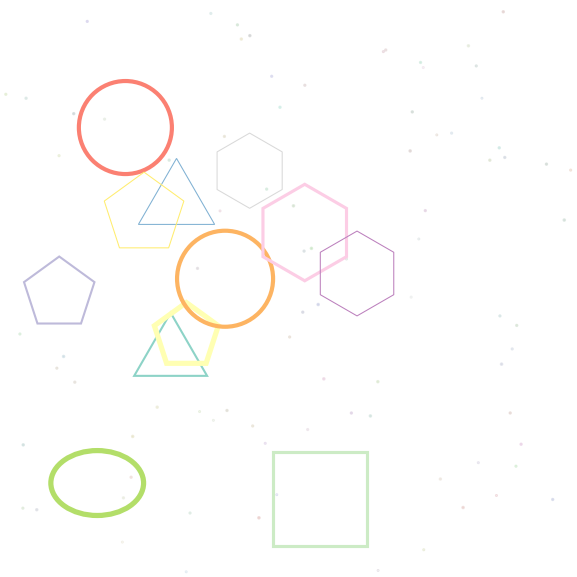[{"shape": "triangle", "thickness": 1, "radius": 0.36, "center": [0.295, 0.385]}, {"shape": "pentagon", "thickness": 2.5, "radius": 0.29, "center": [0.323, 0.417]}, {"shape": "pentagon", "thickness": 1, "radius": 0.32, "center": [0.103, 0.491]}, {"shape": "circle", "thickness": 2, "radius": 0.4, "center": [0.217, 0.778]}, {"shape": "triangle", "thickness": 0.5, "radius": 0.38, "center": [0.306, 0.649]}, {"shape": "circle", "thickness": 2, "radius": 0.42, "center": [0.39, 0.516]}, {"shape": "oval", "thickness": 2.5, "radius": 0.4, "center": [0.168, 0.163]}, {"shape": "hexagon", "thickness": 1.5, "radius": 0.42, "center": [0.528, 0.596]}, {"shape": "hexagon", "thickness": 0.5, "radius": 0.33, "center": [0.432, 0.704]}, {"shape": "hexagon", "thickness": 0.5, "radius": 0.37, "center": [0.618, 0.526]}, {"shape": "square", "thickness": 1.5, "radius": 0.41, "center": [0.555, 0.134]}, {"shape": "pentagon", "thickness": 0.5, "radius": 0.36, "center": [0.249, 0.629]}]